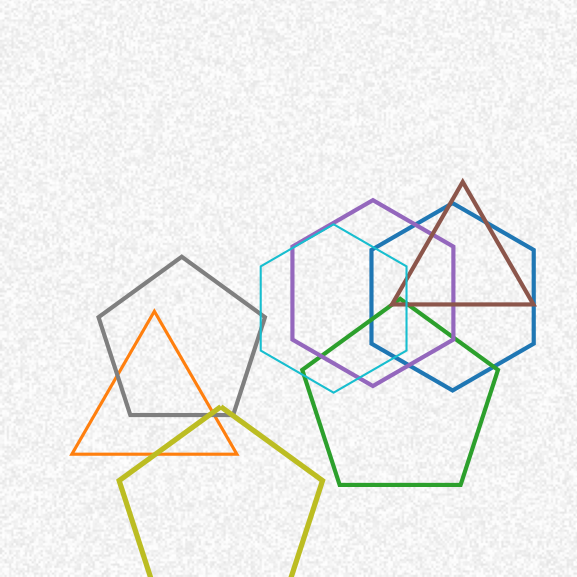[{"shape": "hexagon", "thickness": 2, "radius": 0.81, "center": [0.784, 0.485]}, {"shape": "triangle", "thickness": 1.5, "radius": 0.82, "center": [0.267, 0.295]}, {"shape": "pentagon", "thickness": 2, "radius": 0.89, "center": [0.693, 0.304]}, {"shape": "hexagon", "thickness": 2, "radius": 0.8, "center": [0.646, 0.492]}, {"shape": "triangle", "thickness": 2, "radius": 0.71, "center": [0.801, 0.543]}, {"shape": "pentagon", "thickness": 2, "radius": 0.76, "center": [0.315, 0.403]}, {"shape": "pentagon", "thickness": 2.5, "radius": 0.93, "center": [0.382, 0.11]}, {"shape": "hexagon", "thickness": 1, "radius": 0.73, "center": [0.578, 0.465]}]